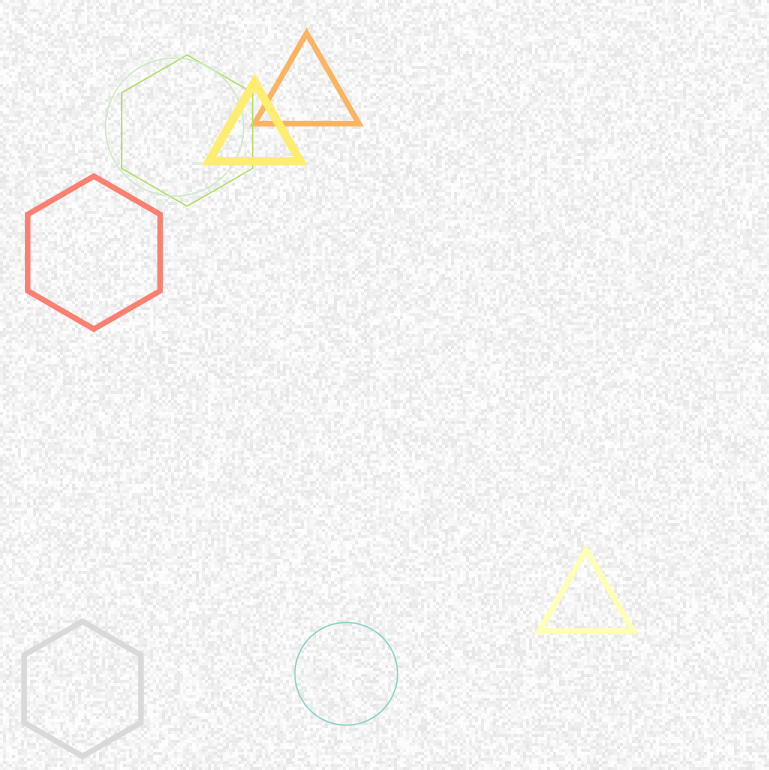[{"shape": "circle", "thickness": 0.5, "radius": 0.33, "center": [0.45, 0.125]}, {"shape": "triangle", "thickness": 2, "radius": 0.35, "center": [0.761, 0.216]}, {"shape": "hexagon", "thickness": 2, "radius": 0.5, "center": [0.122, 0.672]}, {"shape": "triangle", "thickness": 2, "radius": 0.39, "center": [0.398, 0.879]}, {"shape": "hexagon", "thickness": 0.5, "radius": 0.49, "center": [0.243, 0.83]}, {"shape": "hexagon", "thickness": 2, "radius": 0.44, "center": [0.107, 0.105]}, {"shape": "circle", "thickness": 0.5, "radius": 0.45, "center": [0.227, 0.835]}, {"shape": "triangle", "thickness": 3, "radius": 0.34, "center": [0.331, 0.825]}]